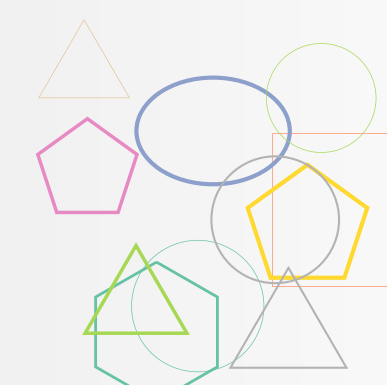[{"shape": "hexagon", "thickness": 2, "radius": 0.91, "center": [0.404, 0.138]}, {"shape": "circle", "thickness": 0.5, "radius": 0.85, "center": [0.51, 0.205]}, {"shape": "square", "thickness": 0.5, "radius": 1.0, "center": [0.9, 0.456]}, {"shape": "oval", "thickness": 3, "radius": 0.99, "center": [0.55, 0.66]}, {"shape": "pentagon", "thickness": 2.5, "radius": 0.67, "center": [0.226, 0.557]}, {"shape": "triangle", "thickness": 2.5, "radius": 0.76, "center": [0.351, 0.21]}, {"shape": "circle", "thickness": 0.5, "radius": 0.71, "center": [0.829, 0.745]}, {"shape": "pentagon", "thickness": 3, "radius": 0.81, "center": [0.793, 0.41]}, {"shape": "triangle", "thickness": 0.5, "radius": 0.68, "center": [0.217, 0.813]}, {"shape": "triangle", "thickness": 1.5, "radius": 0.86, "center": [0.744, 0.131]}, {"shape": "circle", "thickness": 1.5, "radius": 0.82, "center": [0.71, 0.429]}]